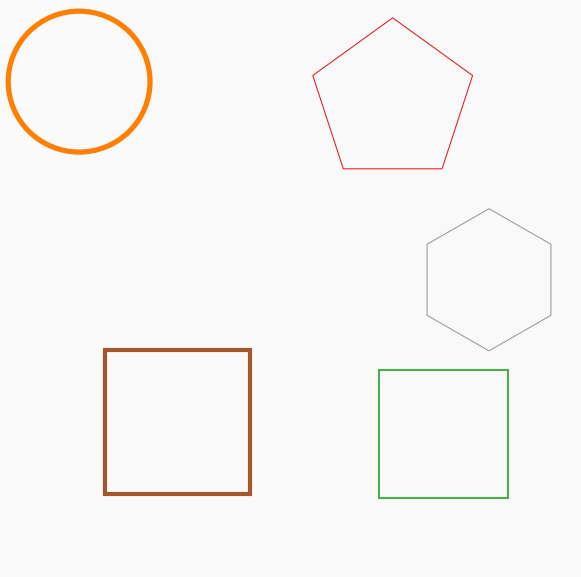[{"shape": "pentagon", "thickness": 0.5, "radius": 0.72, "center": [0.676, 0.824]}, {"shape": "square", "thickness": 1, "radius": 0.56, "center": [0.763, 0.248]}, {"shape": "circle", "thickness": 2.5, "radius": 0.61, "center": [0.136, 0.858]}, {"shape": "square", "thickness": 2, "radius": 0.62, "center": [0.306, 0.268]}, {"shape": "hexagon", "thickness": 0.5, "radius": 0.62, "center": [0.841, 0.515]}]